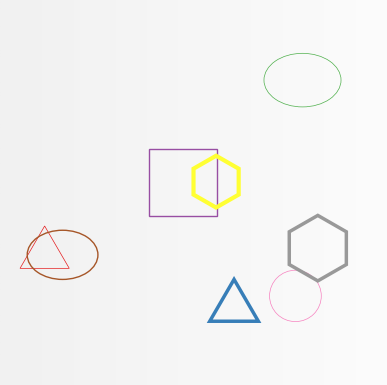[{"shape": "triangle", "thickness": 0.5, "radius": 0.37, "center": [0.115, 0.34]}, {"shape": "triangle", "thickness": 2.5, "radius": 0.36, "center": [0.604, 0.202]}, {"shape": "oval", "thickness": 0.5, "radius": 0.5, "center": [0.781, 0.792]}, {"shape": "square", "thickness": 1, "radius": 0.44, "center": [0.473, 0.525]}, {"shape": "hexagon", "thickness": 3, "radius": 0.34, "center": [0.558, 0.528]}, {"shape": "oval", "thickness": 1, "radius": 0.46, "center": [0.161, 0.338]}, {"shape": "circle", "thickness": 0.5, "radius": 0.33, "center": [0.762, 0.231]}, {"shape": "hexagon", "thickness": 2.5, "radius": 0.43, "center": [0.82, 0.355]}]